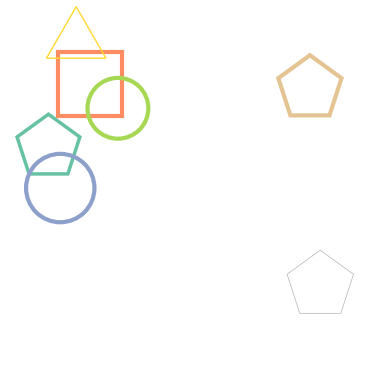[{"shape": "pentagon", "thickness": 2.5, "radius": 0.43, "center": [0.126, 0.618]}, {"shape": "square", "thickness": 3, "radius": 0.42, "center": [0.234, 0.782]}, {"shape": "circle", "thickness": 3, "radius": 0.44, "center": [0.156, 0.512]}, {"shape": "circle", "thickness": 3, "radius": 0.39, "center": [0.306, 0.719]}, {"shape": "triangle", "thickness": 1, "radius": 0.45, "center": [0.198, 0.893]}, {"shape": "pentagon", "thickness": 3, "radius": 0.43, "center": [0.805, 0.77]}, {"shape": "pentagon", "thickness": 0.5, "radius": 0.45, "center": [0.832, 0.26]}]